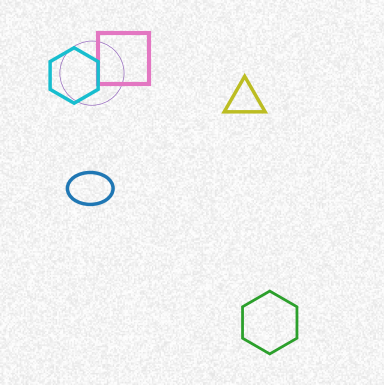[{"shape": "oval", "thickness": 2.5, "radius": 0.3, "center": [0.234, 0.511]}, {"shape": "hexagon", "thickness": 2, "radius": 0.41, "center": [0.701, 0.162]}, {"shape": "circle", "thickness": 0.5, "radius": 0.42, "center": [0.239, 0.81]}, {"shape": "square", "thickness": 3, "radius": 0.33, "center": [0.322, 0.849]}, {"shape": "triangle", "thickness": 2.5, "radius": 0.31, "center": [0.636, 0.74]}, {"shape": "hexagon", "thickness": 2.5, "radius": 0.36, "center": [0.193, 0.804]}]